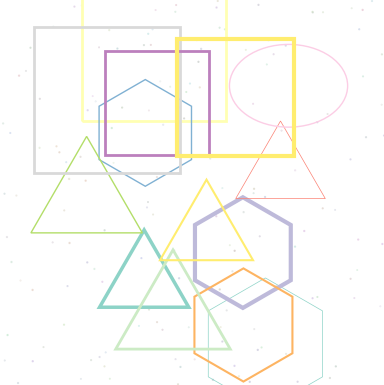[{"shape": "hexagon", "thickness": 0.5, "radius": 0.86, "center": [0.689, 0.107]}, {"shape": "triangle", "thickness": 2.5, "radius": 0.67, "center": [0.374, 0.269]}, {"shape": "square", "thickness": 2, "radius": 0.94, "center": [0.4, 0.873]}, {"shape": "hexagon", "thickness": 3, "radius": 0.72, "center": [0.631, 0.344]}, {"shape": "triangle", "thickness": 0.5, "radius": 0.67, "center": [0.729, 0.551]}, {"shape": "hexagon", "thickness": 1, "radius": 0.69, "center": [0.377, 0.655]}, {"shape": "hexagon", "thickness": 1.5, "radius": 0.73, "center": [0.632, 0.156]}, {"shape": "triangle", "thickness": 1, "radius": 0.84, "center": [0.225, 0.479]}, {"shape": "oval", "thickness": 1, "radius": 0.77, "center": [0.749, 0.777]}, {"shape": "square", "thickness": 2, "radius": 0.95, "center": [0.278, 0.74]}, {"shape": "square", "thickness": 2, "radius": 0.68, "center": [0.407, 0.733]}, {"shape": "triangle", "thickness": 2, "radius": 0.86, "center": [0.449, 0.179]}, {"shape": "square", "thickness": 3, "radius": 0.76, "center": [0.611, 0.747]}, {"shape": "triangle", "thickness": 1.5, "radius": 0.7, "center": [0.536, 0.394]}]